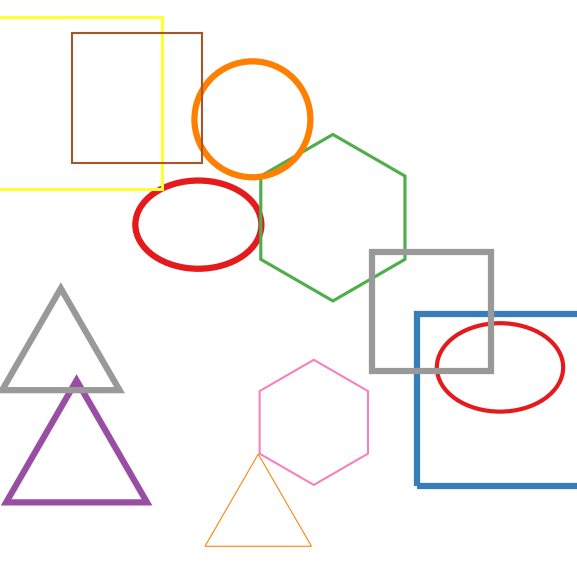[{"shape": "oval", "thickness": 3, "radius": 0.55, "center": [0.343, 0.61]}, {"shape": "oval", "thickness": 2, "radius": 0.55, "center": [0.866, 0.363]}, {"shape": "square", "thickness": 3, "radius": 0.74, "center": [0.871, 0.307]}, {"shape": "hexagon", "thickness": 1.5, "radius": 0.72, "center": [0.576, 0.622]}, {"shape": "triangle", "thickness": 3, "radius": 0.7, "center": [0.133, 0.2]}, {"shape": "circle", "thickness": 3, "radius": 0.5, "center": [0.437, 0.793]}, {"shape": "triangle", "thickness": 0.5, "radius": 0.53, "center": [0.447, 0.106]}, {"shape": "square", "thickness": 1.5, "radius": 0.75, "center": [0.131, 0.82]}, {"shape": "square", "thickness": 1, "radius": 0.56, "center": [0.237, 0.829]}, {"shape": "hexagon", "thickness": 1, "radius": 0.54, "center": [0.543, 0.268]}, {"shape": "square", "thickness": 3, "radius": 0.51, "center": [0.746, 0.46]}, {"shape": "triangle", "thickness": 3, "radius": 0.59, "center": [0.105, 0.382]}]